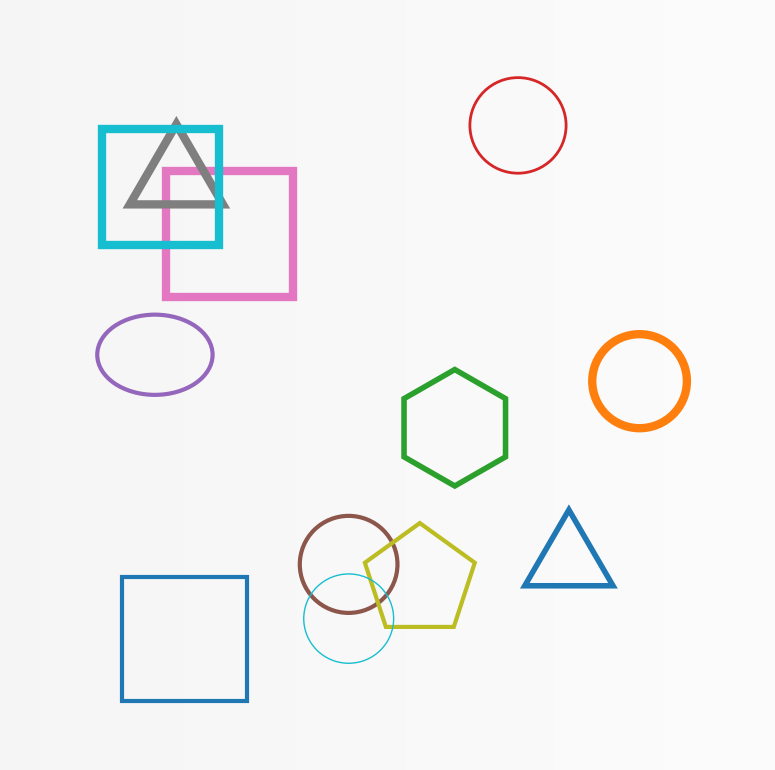[{"shape": "triangle", "thickness": 2, "radius": 0.33, "center": [0.734, 0.272]}, {"shape": "square", "thickness": 1.5, "radius": 0.4, "center": [0.238, 0.17]}, {"shape": "circle", "thickness": 3, "radius": 0.31, "center": [0.825, 0.505]}, {"shape": "hexagon", "thickness": 2, "radius": 0.38, "center": [0.587, 0.444]}, {"shape": "circle", "thickness": 1, "radius": 0.31, "center": [0.668, 0.837]}, {"shape": "oval", "thickness": 1.5, "radius": 0.37, "center": [0.2, 0.539]}, {"shape": "circle", "thickness": 1.5, "radius": 0.32, "center": [0.45, 0.267]}, {"shape": "square", "thickness": 3, "radius": 0.41, "center": [0.296, 0.696]}, {"shape": "triangle", "thickness": 3, "radius": 0.35, "center": [0.228, 0.769]}, {"shape": "pentagon", "thickness": 1.5, "radius": 0.37, "center": [0.542, 0.246]}, {"shape": "circle", "thickness": 0.5, "radius": 0.29, "center": [0.45, 0.197]}, {"shape": "square", "thickness": 3, "radius": 0.38, "center": [0.207, 0.757]}]